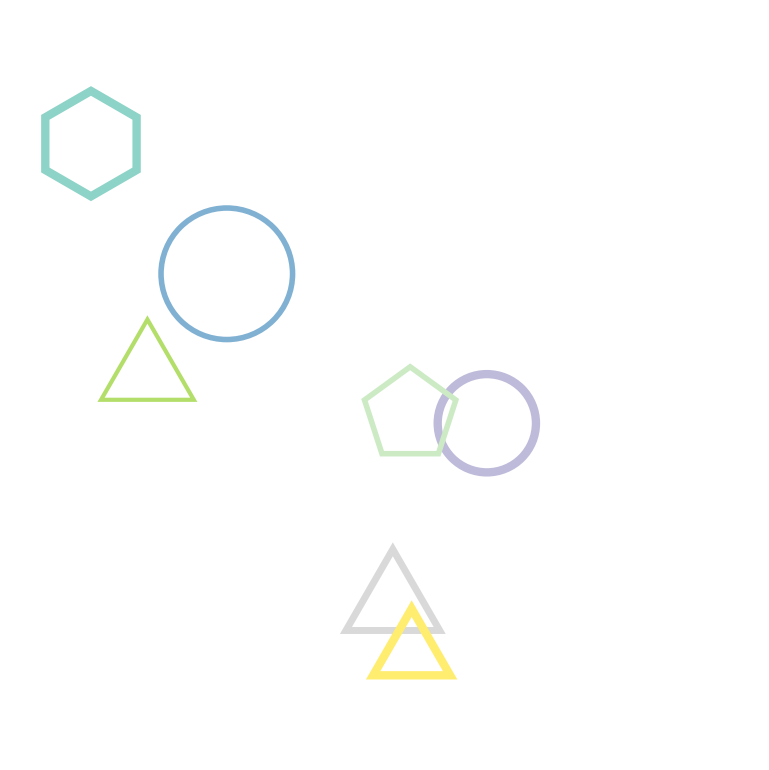[{"shape": "hexagon", "thickness": 3, "radius": 0.34, "center": [0.118, 0.813]}, {"shape": "circle", "thickness": 3, "radius": 0.32, "center": [0.632, 0.45]}, {"shape": "circle", "thickness": 2, "radius": 0.43, "center": [0.295, 0.644]}, {"shape": "triangle", "thickness": 1.5, "radius": 0.35, "center": [0.191, 0.516]}, {"shape": "triangle", "thickness": 2.5, "radius": 0.35, "center": [0.51, 0.216]}, {"shape": "pentagon", "thickness": 2, "radius": 0.31, "center": [0.533, 0.461]}, {"shape": "triangle", "thickness": 3, "radius": 0.29, "center": [0.535, 0.152]}]